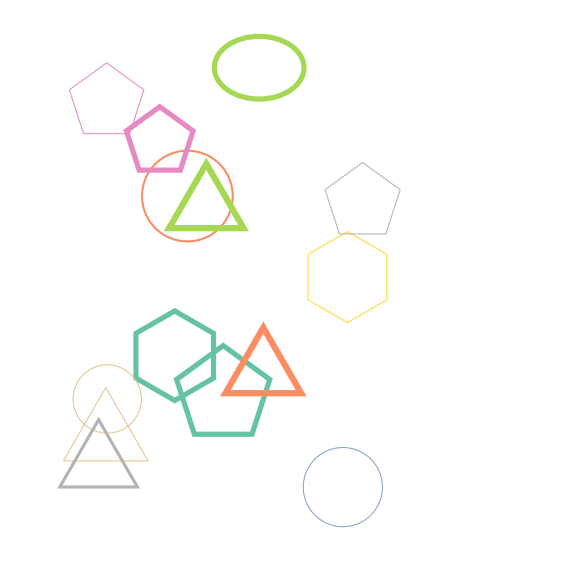[{"shape": "hexagon", "thickness": 2.5, "radius": 0.39, "center": [0.303, 0.383]}, {"shape": "pentagon", "thickness": 2.5, "radius": 0.42, "center": [0.386, 0.316]}, {"shape": "circle", "thickness": 1, "radius": 0.39, "center": [0.324, 0.66]}, {"shape": "triangle", "thickness": 3, "radius": 0.38, "center": [0.456, 0.356]}, {"shape": "circle", "thickness": 0.5, "radius": 0.34, "center": [0.594, 0.156]}, {"shape": "pentagon", "thickness": 2.5, "radius": 0.3, "center": [0.277, 0.754]}, {"shape": "pentagon", "thickness": 0.5, "radius": 0.34, "center": [0.185, 0.822]}, {"shape": "oval", "thickness": 2.5, "radius": 0.39, "center": [0.449, 0.882]}, {"shape": "triangle", "thickness": 3, "radius": 0.37, "center": [0.357, 0.641]}, {"shape": "hexagon", "thickness": 0.5, "radius": 0.39, "center": [0.602, 0.519]}, {"shape": "circle", "thickness": 0.5, "radius": 0.3, "center": [0.186, 0.308]}, {"shape": "triangle", "thickness": 0.5, "radius": 0.42, "center": [0.183, 0.243]}, {"shape": "triangle", "thickness": 1.5, "radius": 0.39, "center": [0.171, 0.195]}, {"shape": "pentagon", "thickness": 0.5, "radius": 0.34, "center": [0.628, 0.649]}]